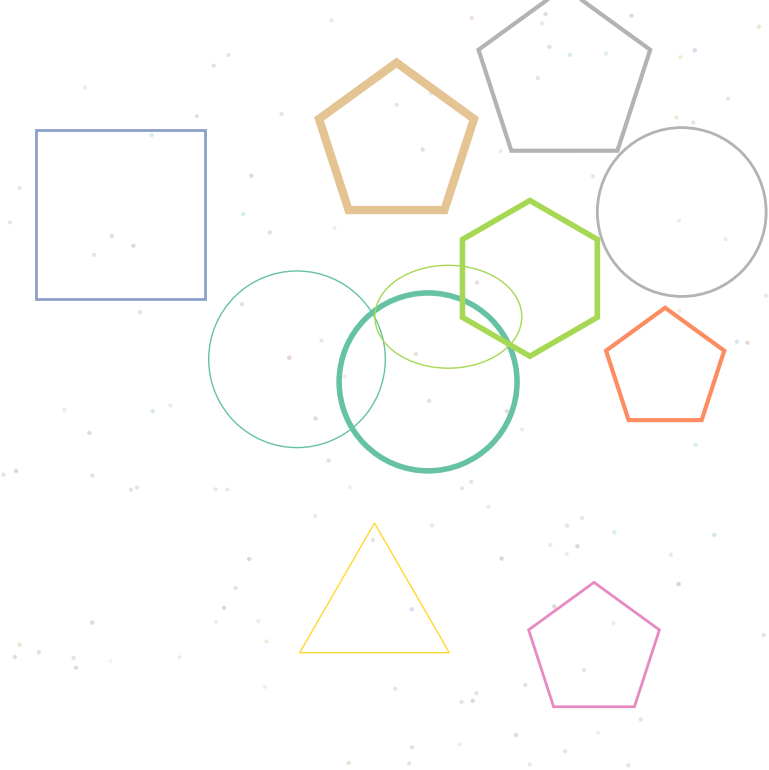[{"shape": "circle", "thickness": 2, "radius": 0.58, "center": [0.556, 0.504]}, {"shape": "circle", "thickness": 0.5, "radius": 0.57, "center": [0.386, 0.533]}, {"shape": "pentagon", "thickness": 1.5, "radius": 0.4, "center": [0.864, 0.52]}, {"shape": "square", "thickness": 1, "radius": 0.55, "center": [0.156, 0.722]}, {"shape": "pentagon", "thickness": 1, "radius": 0.45, "center": [0.771, 0.154]}, {"shape": "oval", "thickness": 0.5, "radius": 0.48, "center": [0.582, 0.589]}, {"shape": "hexagon", "thickness": 2, "radius": 0.51, "center": [0.688, 0.638]}, {"shape": "triangle", "thickness": 0.5, "radius": 0.56, "center": [0.486, 0.208]}, {"shape": "pentagon", "thickness": 3, "radius": 0.53, "center": [0.515, 0.813]}, {"shape": "circle", "thickness": 1, "radius": 0.55, "center": [0.885, 0.725]}, {"shape": "pentagon", "thickness": 1.5, "radius": 0.59, "center": [0.733, 0.899]}]